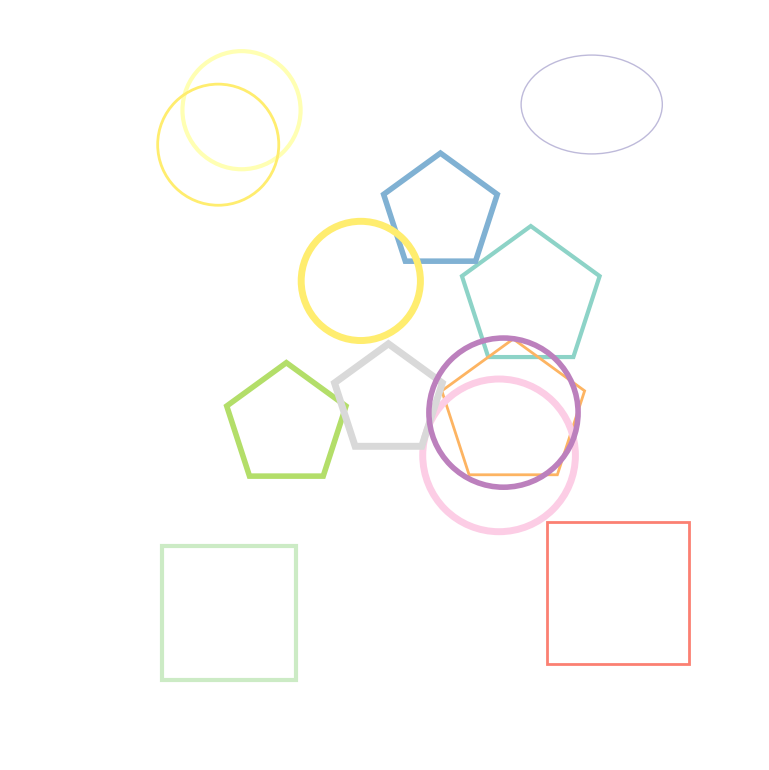[{"shape": "pentagon", "thickness": 1.5, "radius": 0.47, "center": [0.689, 0.612]}, {"shape": "circle", "thickness": 1.5, "radius": 0.38, "center": [0.314, 0.857]}, {"shape": "oval", "thickness": 0.5, "radius": 0.46, "center": [0.768, 0.864]}, {"shape": "square", "thickness": 1, "radius": 0.46, "center": [0.802, 0.23]}, {"shape": "pentagon", "thickness": 2, "radius": 0.39, "center": [0.572, 0.724]}, {"shape": "pentagon", "thickness": 1, "radius": 0.49, "center": [0.667, 0.462]}, {"shape": "pentagon", "thickness": 2, "radius": 0.41, "center": [0.372, 0.448]}, {"shape": "circle", "thickness": 2.5, "radius": 0.5, "center": [0.648, 0.409]}, {"shape": "pentagon", "thickness": 2.5, "radius": 0.37, "center": [0.504, 0.48]}, {"shape": "circle", "thickness": 2, "radius": 0.48, "center": [0.654, 0.464]}, {"shape": "square", "thickness": 1.5, "radius": 0.44, "center": [0.298, 0.204]}, {"shape": "circle", "thickness": 2.5, "radius": 0.39, "center": [0.469, 0.635]}, {"shape": "circle", "thickness": 1, "radius": 0.39, "center": [0.283, 0.812]}]